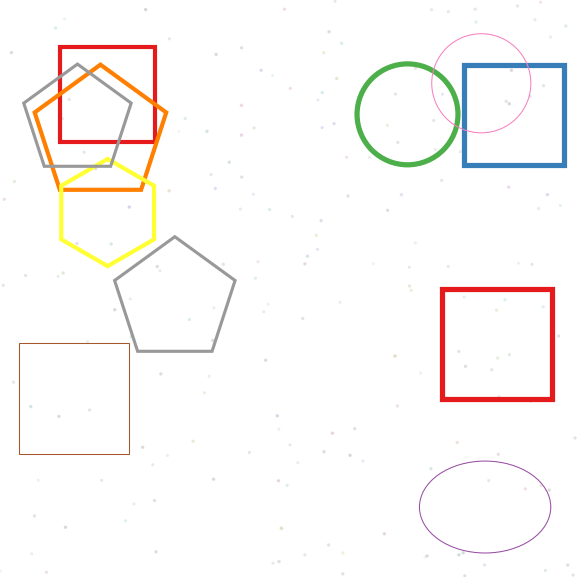[{"shape": "square", "thickness": 2.5, "radius": 0.48, "center": [0.861, 0.403]}, {"shape": "square", "thickness": 2, "radius": 0.41, "center": [0.186, 0.835]}, {"shape": "square", "thickness": 2.5, "radius": 0.43, "center": [0.891, 0.8]}, {"shape": "circle", "thickness": 2.5, "radius": 0.44, "center": [0.706, 0.801]}, {"shape": "oval", "thickness": 0.5, "radius": 0.57, "center": [0.84, 0.121]}, {"shape": "pentagon", "thickness": 2, "radius": 0.6, "center": [0.174, 0.767]}, {"shape": "hexagon", "thickness": 2, "radius": 0.46, "center": [0.186, 0.631]}, {"shape": "square", "thickness": 0.5, "radius": 0.48, "center": [0.128, 0.309]}, {"shape": "circle", "thickness": 0.5, "radius": 0.43, "center": [0.833, 0.855]}, {"shape": "pentagon", "thickness": 1.5, "radius": 0.49, "center": [0.134, 0.79]}, {"shape": "pentagon", "thickness": 1.5, "radius": 0.55, "center": [0.303, 0.48]}]